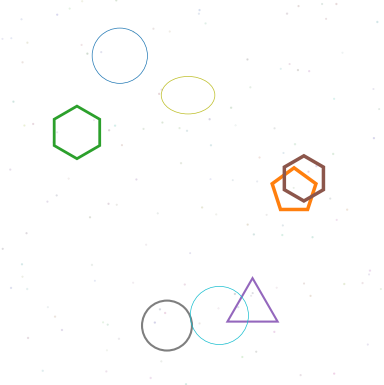[{"shape": "circle", "thickness": 0.5, "radius": 0.36, "center": [0.311, 0.855]}, {"shape": "pentagon", "thickness": 2.5, "radius": 0.3, "center": [0.764, 0.504]}, {"shape": "hexagon", "thickness": 2, "radius": 0.34, "center": [0.2, 0.656]}, {"shape": "triangle", "thickness": 1.5, "radius": 0.38, "center": [0.656, 0.202]}, {"shape": "hexagon", "thickness": 2.5, "radius": 0.29, "center": [0.789, 0.537]}, {"shape": "circle", "thickness": 1.5, "radius": 0.32, "center": [0.434, 0.154]}, {"shape": "oval", "thickness": 0.5, "radius": 0.35, "center": [0.488, 0.753]}, {"shape": "circle", "thickness": 0.5, "radius": 0.38, "center": [0.57, 0.181]}]